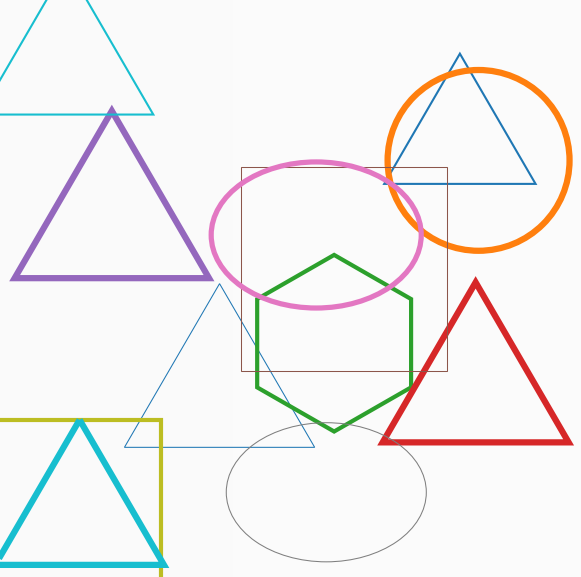[{"shape": "triangle", "thickness": 1, "radius": 0.75, "center": [0.791, 0.756]}, {"shape": "triangle", "thickness": 0.5, "radius": 0.94, "center": [0.378, 0.319]}, {"shape": "circle", "thickness": 3, "radius": 0.78, "center": [0.823, 0.721]}, {"shape": "hexagon", "thickness": 2, "radius": 0.76, "center": [0.575, 0.405]}, {"shape": "triangle", "thickness": 3, "radius": 0.92, "center": [0.818, 0.325]}, {"shape": "triangle", "thickness": 3, "radius": 0.97, "center": [0.192, 0.614]}, {"shape": "square", "thickness": 0.5, "radius": 0.88, "center": [0.592, 0.533]}, {"shape": "oval", "thickness": 2.5, "radius": 0.9, "center": [0.544, 0.592]}, {"shape": "oval", "thickness": 0.5, "radius": 0.86, "center": [0.561, 0.147]}, {"shape": "square", "thickness": 2, "radius": 0.83, "center": [0.112, 0.107]}, {"shape": "triangle", "thickness": 3, "radius": 0.84, "center": [0.137, 0.105]}, {"shape": "triangle", "thickness": 1, "radius": 0.86, "center": [0.115, 0.887]}]